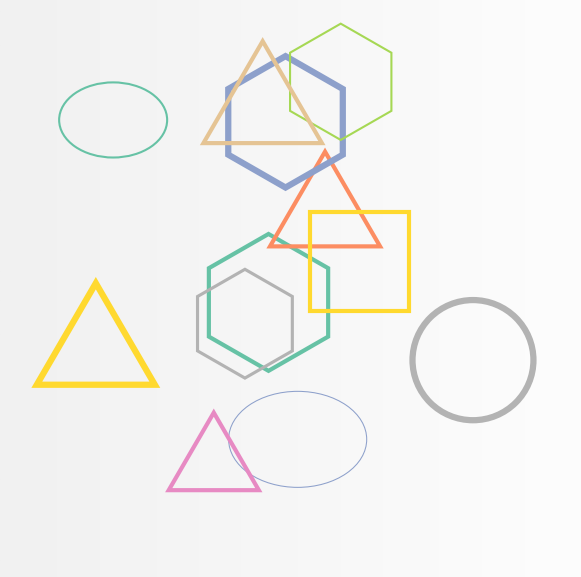[{"shape": "hexagon", "thickness": 2, "radius": 0.59, "center": [0.462, 0.475]}, {"shape": "oval", "thickness": 1, "radius": 0.46, "center": [0.195, 0.791]}, {"shape": "triangle", "thickness": 2, "radius": 0.55, "center": [0.559, 0.627]}, {"shape": "oval", "thickness": 0.5, "radius": 0.59, "center": [0.512, 0.238]}, {"shape": "hexagon", "thickness": 3, "radius": 0.57, "center": [0.491, 0.788]}, {"shape": "triangle", "thickness": 2, "radius": 0.45, "center": [0.368, 0.195]}, {"shape": "hexagon", "thickness": 1, "radius": 0.5, "center": [0.586, 0.857]}, {"shape": "square", "thickness": 2, "radius": 0.43, "center": [0.619, 0.546]}, {"shape": "triangle", "thickness": 3, "radius": 0.59, "center": [0.165, 0.392]}, {"shape": "triangle", "thickness": 2, "radius": 0.59, "center": [0.452, 0.81]}, {"shape": "circle", "thickness": 3, "radius": 0.52, "center": [0.814, 0.376]}, {"shape": "hexagon", "thickness": 1.5, "radius": 0.47, "center": [0.421, 0.439]}]